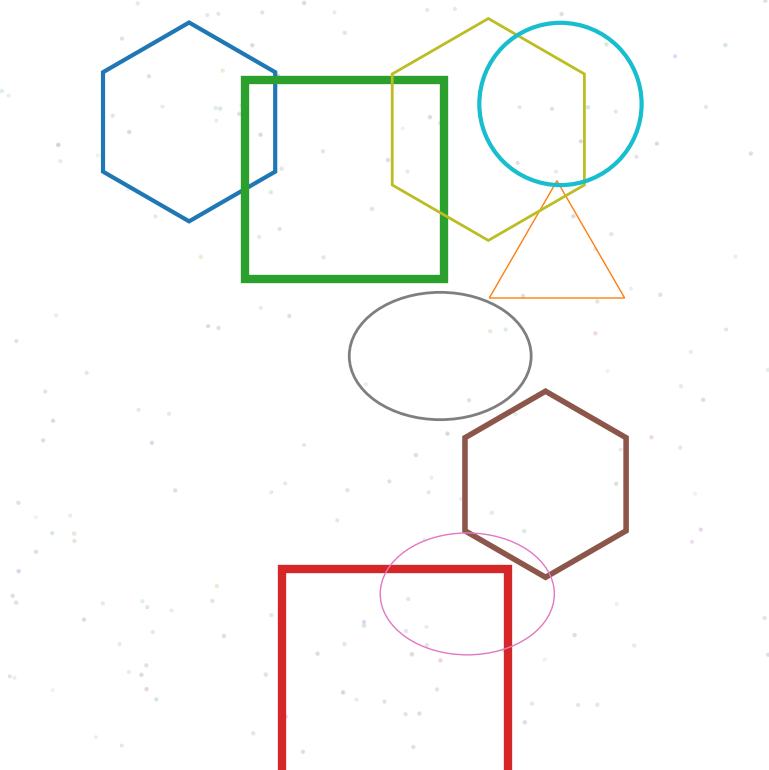[{"shape": "hexagon", "thickness": 1.5, "radius": 0.65, "center": [0.246, 0.842]}, {"shape": "triangle", "thickness": 0.5, "radius": 0.51, "center": [0.723, 0.664]}, {"shape": "square", "thickness": 3, "radius": 0.64, "center": [0.448, 0.767]}, {"shape": "square", "thickness": 3, "radius": 0.73, "center": [0.513, 0.114]}, {"shape": "hexagon", "thickness": 2, "radius": 0.6, "center": [0.708, 0.371]}, {"shape": "oval", "thickness": 0.5, "radius": 0.57, "center": [0.607, 0.229]}, {"shape": "oval", "thickness": 1, "radius": 0.59, "center": [0.572, 0.538]}, {"shape": "hexagon", "thickness": 1, "radius": 0.72, "center": [0.634, 0.832]}, {"shape": "circle", "thickness": 1.5, "radius": 0.53, "center": [0.728, 0.865]}]